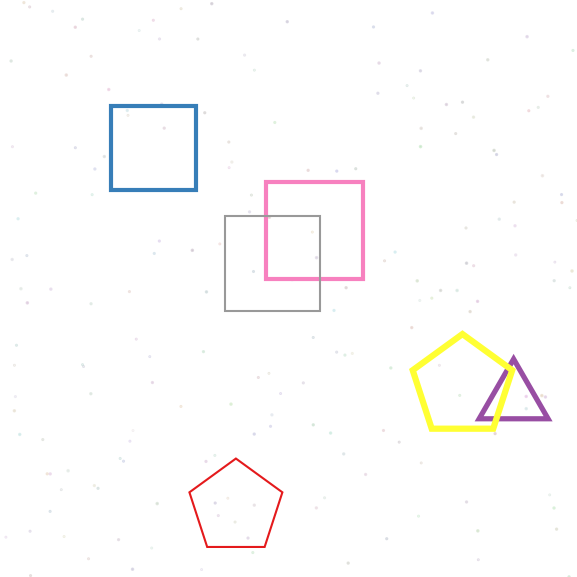[{"shape": "pentagon", "thickness": 1, "radius": 0.42, "center": [0.408, 0.12]}, {"shape": "square", "thickness": 2, "radius": 0.37, "center": [0.266, 0.743]}, {"shape": "triangle", "thickness": 2.5, "radius": 0.34, "center": [0.889, 0.308]}, {"shape": "pentagon", "thickness": 3, "radius": 0.45, "center": [0.801, 0.33]}, {"shape": "square", "thickness": 2, "radius": 0.42, "center": [0.545, 0.6]}, {"shape": "square", "thickness": 1, "radius": 0.41, "center": [0.472, 0.544]}]